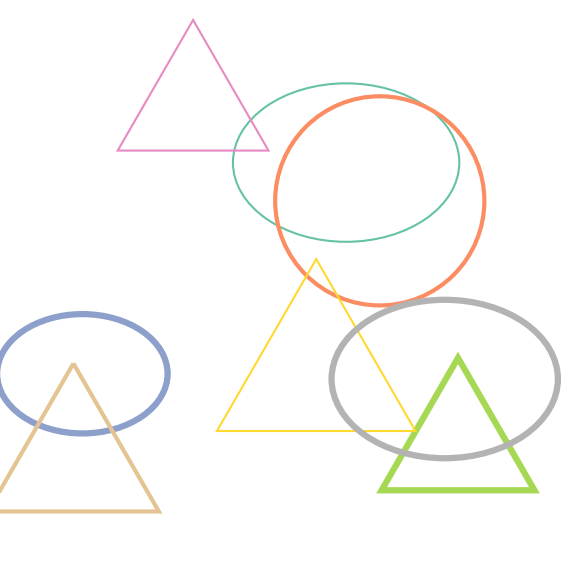[{"shape": "oval", "thickness": 1, "radius": 0.98, "center": [0.599, 0.718]}, {"shape": "circle", "thickness": 2, "radius": 0.91, "center": [0.658, 0.651]}, {"shape": "oval", "thickness": 3, "radius": 0.74, "center": [0.143, 0.352]}, {"shape": "triangle", "thickness": 1, "radius": 0.75, "center": [0.334, 0.814]}, {"shape": "triangle", "thickness": 3, "radius": 0.76, "center": [0.793, 0.227]}, {"shape": "triangle", "thickness": 1, "radius": 0.99, "center": [0.548, 0.352]}, {"shape": "triangle", "thickness": 2, "radius": 0.85, "center": [0.127, 0.199]}, {"shape": "oval", "thickness": 3, "radius": 0.98, "center": [0.77, 0.343]}]